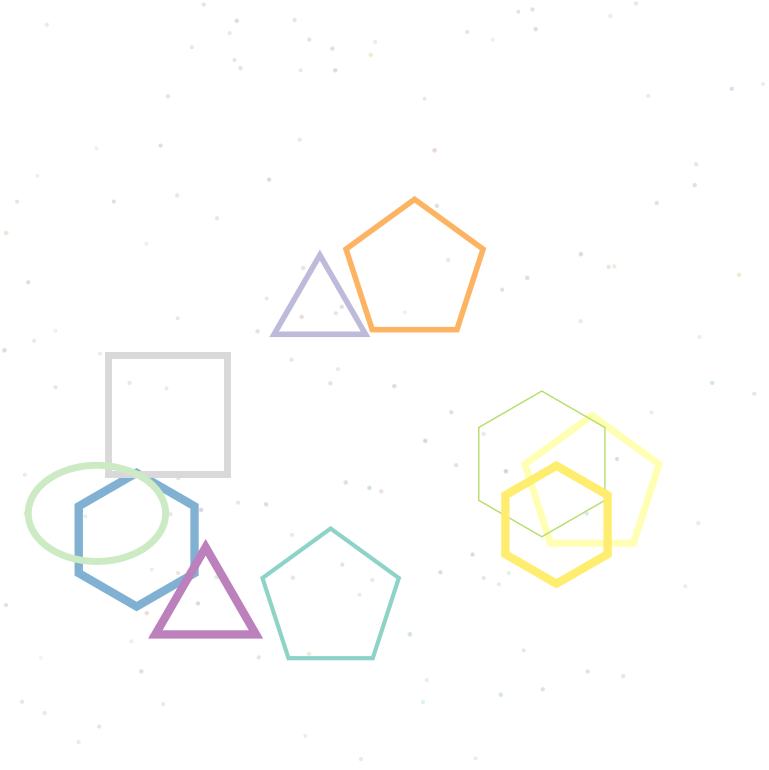[{"shape": "pentagon", "thickness": 1.5, "radius": 0.47, "center": [0.429, 0.221]}, {"shape": "pentagon", "thickness": 2.5, "radius": 0.46, "center": [0.769, 0.369]}, {"shape": "triangle", "thickness": 2, "radius": 0.34, "center": [0.415, 0.6]}, {"shape": "hexagon", "thickness": 3, "radius": 0.43, "center": [0.177, 0.299]}, {"shape": "pentagon", "thickness": 2, "radius": 0.47, "center": [0.538, 0.648]}, {"shape": "hexagon", "thickness": 0.5, "radius": 0.47, "center": [0.704, 0.398]}, {"shape": "square", "thickness": 2.5, "radius": 0.39, "center": [0.218, 0.462]}, {"shape": "triangle", "thickness": 3, "radius": 0.38, "center": [0.267, 0.214]}, {"shape": "oval", "thickness": 2.5, "radius": 0.45, "center": [0.126, 0.333]}, {"shape": "hexagon", "thickness": 3, "radius": 0.38, "center": [0.723, 0.319]}]